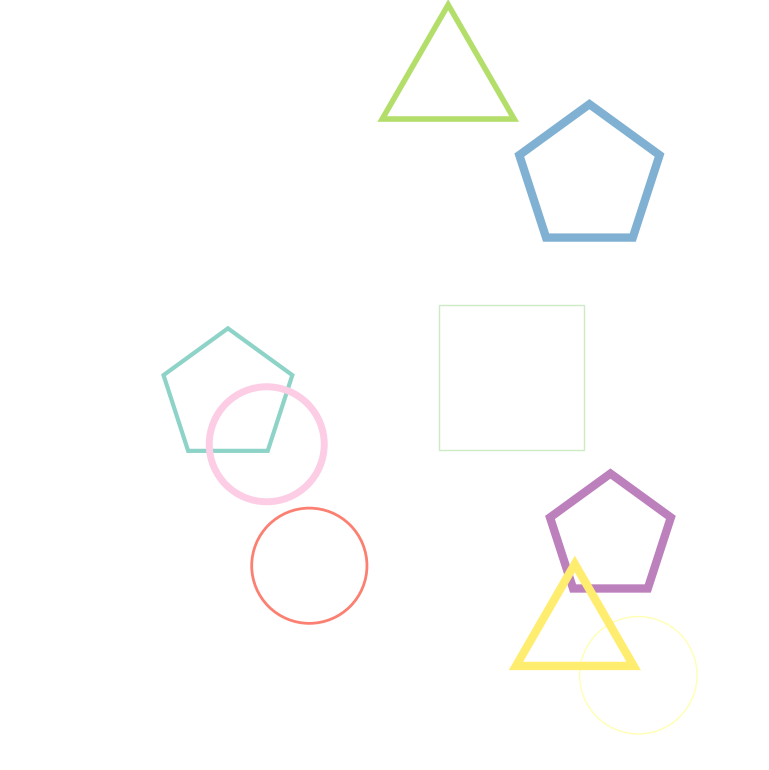[{"shape": "pentagon", "thickness": 1.5, "radius": 0.44, "center": [0.296, 0.486]}, {"shape": "circle", "thickness": 0.5, "radius": 0.38, "center": [0.829, 0.123]}, {"shape": "circle", "thickness": 1, "radius": 0.37, "center": [0.402, 0.265]}, {"shape": "pentagon", "thickness": 3, "radius": 0.48, "center": [0.765, 0.769]}, {"shape": "triangle", "thickness": 2, "radius": 0.49, "center": [0.582, 0.895]}, {"shape": "circle", "thickness": 2.5, "radius": 0.37, "center": [0.346, 0.423]}, {"shape": "pentagon", "thickness": 3, "radius": 0.41, "center": [0.793, 0.302]}, {"shape": "square", "thickness": 0.5, "radius": 0.47, "center": [0.664, 0.51]}, {"shape": "triangle", "thickness": 3, "radius": 0.44, "center": [0.747, 0.179]}]